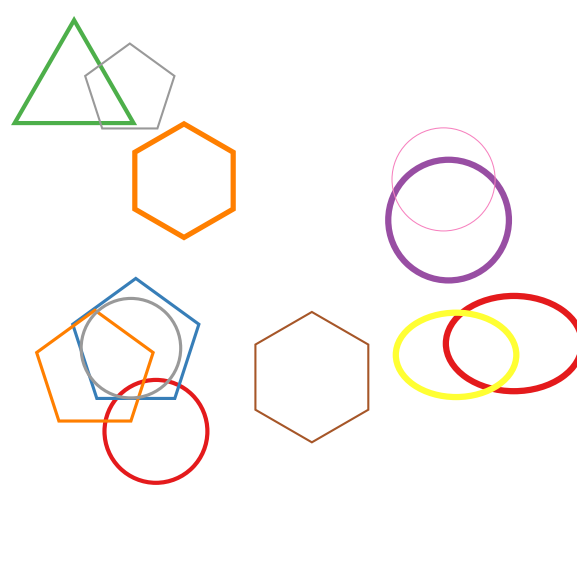[{"shape": "oval", "thickness": 3, "radius": 0.59, "center": [0.89, 0.404]}, {"shape": "circle", "thickness": 2, "radius": 0.45, "center": [0.27, 0.252]}, {"shape": "pentagon", "thickness": 1.5, "radius": 0.57, "center": [0.235, 0.402]}, {"shape": "triangle", "thickness": 2, "radius": 0.59, "center": [0.128, 0.845]}, {"shape": "circle", "thickness": 3, "radius": 0.52, "center": [0.777, 0.618]}, {"shape": "hexagon", "thickness": 2.5, "radius": 0.49, "center": [0.319, 0.686]}, {"shape": "pentagon", "thickness": 1.5, "radius": 0.53, "center": [0.164, 0.356]}, {"shape": "oval", "thickness": 3, "radius": 0.52, "center": [0.79, 0.385]}, {"shape": "hexagon", "thickness": 1, "radius": 0.56, "center": [0.54, 0.346]}, {"shape": "circle", "thickness": 0.5, "radius": 0.45, "center": [0.768, 0.688]}, {"shape": "pentagon", "thickness": 1, "radius": 0.41, "center": [0.225, 0.842]}, {"shape": "circle", "thickness": 1.5, "radius": 0.43, "center": [0.227, 0.396]}]